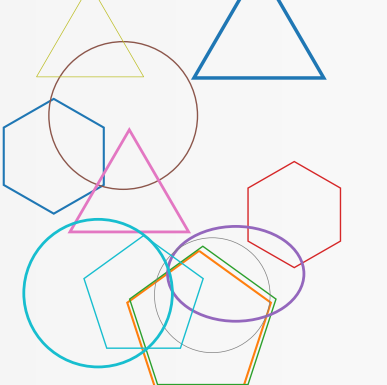[{"shape": "hexagon", "thickness": 1.5, "radius": 0.75, "center": [0.139, 0.594]}, {"shape": "triangle", "thickness": 2.5, "radius": 0.97, "center": [0.668, 0.894]}, {"shape": "pentagon", "thickness": 1.5, "radius": 0.97, "center": [0.514, 0.154]}, {"shape": "pentagon", "thickness": 1, "radius": 0.99, "center": [0.523, 0.162]}, {"shape": "hexagon", "thickness": 1, "radius": 0.69, "center": [0.759, 0.443]}, {"shape": "oval", "thickness": 2, "radius": 0.88, "center": [0.608, 0.289]}, {"shape": "circle", "thickness": 1, "radius": 0.96, "center": [0.318, 0.7]}, {"shape": "triangle", "thickness": 2, "radius": 0.88, "center": [0.334, 0.486]}, {"shape": "circle", "thickness": 0.5, "radius": 0.75, "center": [0.548, 0.233]}, {"shape": "triangle", "thickness": 0.5, "radius": 0.8, "center": [0.233, 0.88]}, {"shape": "pentagon", "thickness": 1, "radius": 0.81, "center": [0.371, 0.226]}, {"shape": "circle", "thickness": 2, "radius": 0.96, "center": [0.253, 0.239]}]